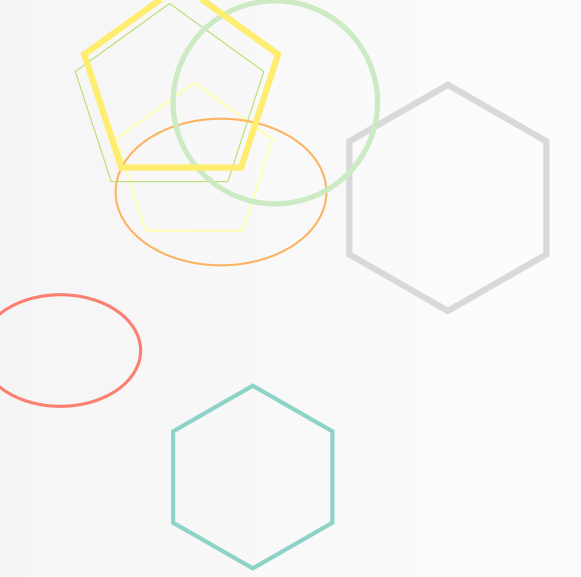[{"shape": "hexagon", "thickness": 2, "radius": 0.79, "center": [0.435, 0.173]}, {"shape": "pentagon", "thickness": 1, "radius": 0.71, "center": [0.334, 0.714]}, {"shape": "oval", "thickness": 1.5, "radius": 0.69, "center": [0.104, 0.392]}, {"shape": "oval", "thickness": 1, "radius": 0.91, "center": [0.38, 0.667]}, {"shape": "pentagon", "thickness": 0.5, "radius": 0.85, "center": [0.292, 0.823]}, {"shape": "hexagon", "thickness": 3, "radius": 0.98, "center": [0.771, 0.656]}, {"shape": "circle", "thickness": 2.5, "radius": 0.88, "center": [0.474, 0.822]}, {"shape": "pentagon", "thickness": 3, "radius": 0.88, "center": [0.312, 0.851]}]